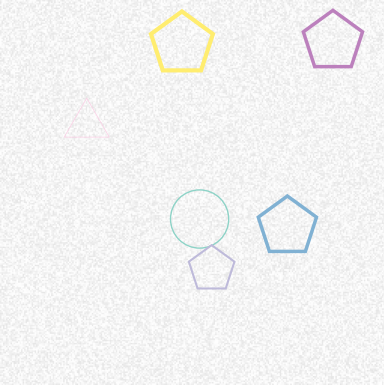[{"shape": "circle", "thickness": 1, "radius": 0.38, "center": [0.518, 0.431]}, {"shape": "pentagon", "thickness": 1.5, "radius": 0.31, "center": [0.55, 0.301]}, {"shape": "pentagon", "thickness": 2.5, "radius": 0.4, "center": [0.746, 0.411]}, {"shape": "triangle", "thickness": 0.5, "radius": 0.34, "center": [0.225, 0.678]}, {"shape": "pentagon", "thickness": 2.5, "radius": 0.4, "center": [0.865, 0.892]}, {"shape": "pentagon", "thickness": 3, "radius": 0.42, "center": [0.473, 0.886]}]